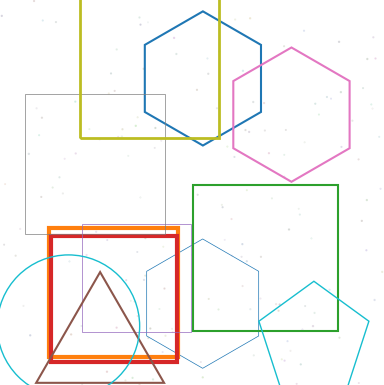[{"shape": "hexagon", "thickness": 0.5, "radius": 0.84, "center": [0.526, 0.211]}, {"shape": "hexagon", "thickness": 1.5, "radius": 0.87, "center": [0.527, 0.796]}, {"shape": "square", "thickness": 3, "radius": 0.84, "center": [0.295, 0.24]}, {"shape": "square", "thickness": 1.5, "radius": 0.95, "center": [0.69, 0.329]}, {"shape": "square", "thickness": 3, "radius": 0.82, "center": [0.297, 0.224]}, {"shape": "square", "thickness": 0.5, "radius": 0.7, "center": [0.355, 0.278]}, {"shape": "triangle", "thickness": 1.5, "radius": 0.96, "center": [0.26, 0.102]}, {"shape": "hexagon", "thickness": 1.5, "radius": 0.87, "center": [0.757, 0.702]}, {"shape": "square", "thickness": 0.5, "radius": 0.91, "center": [0.246, 0.574]}, {"shape": "square", "thickness": 2, "radius": 0.91, "center": [0.388, 0.824]}, {"shape": "pentagon", "thickness": 1, "radius": 0.75, "center": [0.815, 0.119]}, {"shape": "circle", "thickness": 1, "radius": 0.92, "center": [0.178, 0.153]}]